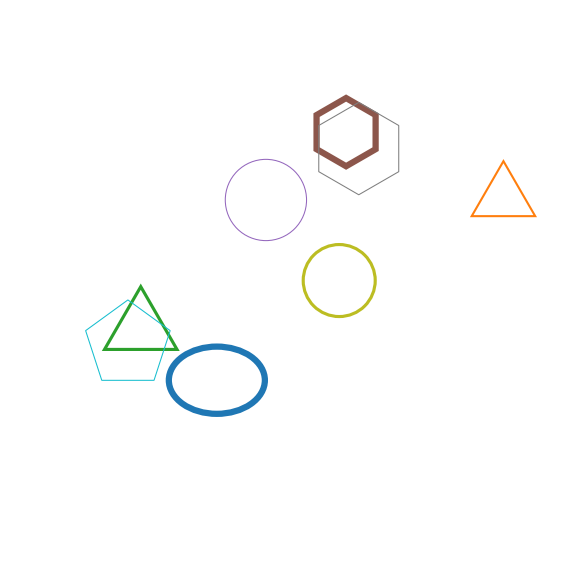[{"shape": "oval", "thickness": 3, "radius": 0.42, "center": [0.376, 0.341]}, {"shape": "triangle", "thickness": 1, "radius": 0.32, "center": [0.872, 0.657]}, {"shape": "triangle", "thickness": 1.5, "radius": 0.36, "center": [0.244, 0.43]}, {"shape": "circle", "thickness": 0.5, "radius": 0.35, "center": [0.46, 0.653]}, {"shape": "hexagon", "thickness": 3, "radius": 0.3, "center": [0.599, 0.77]}, {"shape": "hexagon", "thickness": 0.5, "radius": 0.4, "center": [0.621, 0.742]}, {"shape": "circle", "thickness": 1.5, "radius": 0.31, "center": [0.587, 0.513]}, {"shape": "pentagon", "thickness": 0.5, "radius": 0.38, "center": [0.221, 0.403]}]